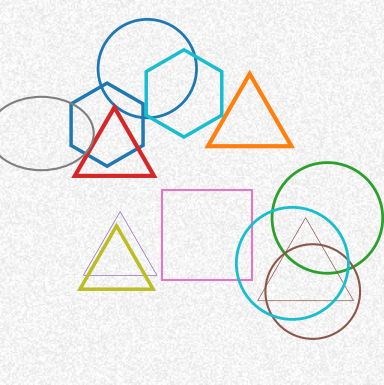[{"shape": "hexagon", "thickness": 2.5, "radius": 0.54, "center": [0.278, 0.676]}, {"shape": "circle", "thickness": 2, "radius": 0.64, "center": [0.383, 0.822]}, {"shape": "triangle", "thickness": 3, "radius": 0.63, "center": [0.649, 0.683]}, {"shape": "circle", "thickness": 2, "radius": 0.72, "center": [0.85, 0.434]}, {"shape": "triangle", "thickness": 3, "radius": 0.59, "center": [0.297, 0.603]}, {"shape": "triangle", "thickness": 0.5, "radius": 0.55, "center": [0.312, 0.34]}, {"shape": "triangle", "thickness": 0.5, "radius": 0.72, "center": [0.794, 0.291]}, {"shape": "circle", "thickness": 1.5, "radius": 0.61, "center": [0.812, 0.243]}, {"shape": "square", "thickness": 1.5, "radius": 0.58, "center": [0.537, 0.39]}, {"shape": "oval", "thickness": 1.5, "radius": 0.68, "center": [0.107, 0.653]}, {"shape": "triangle", "thickness": 2.5, "radius": 0.55, "center": [0.303, 0.304]}, {"shape": "circle", "thickness": 2, "radius": 0.73, "center": [0.759, 0.316]}, {"shape": "hexagon", "thickness": 2.5, "radius": 0.57, "center": [0.478, 0.757]}]